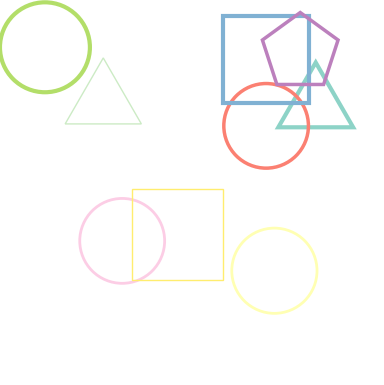[{"shape": "triangle", "thickness": 3, "radius": 0.56, "center": [0.82, 0.725]}, {"shape": "circle", "thickness": 2, "radius": 0.55, "center": [0.713, 0.297]}, {"shape": "circle", "thickness": 2.5, "radius": 0.55, "center": [0.691, 0.673]}, {"shape": "square", "thickness": 3, "radius": 0.56, "center": [0.691, 0.845]}, {"shape": "circle", "thickness": 3, "radius": 0.58, "center": [0.117, 0.877]}, {"shape": "circle", "thickness": 2, "radius": 0.55, "center": [0.317, 0.374]}, {"shape": "pentagon", "thickness": 2.5, "radius": 0.52, "center": [0.78, 0.864]}, {"shape": "triangle", "thickness": 1, "radius": 0.57, "center": [0.268, 0.735]}, {"shape": "square", "thickness": 1, "radius": 0.59, "center": [0.461, 0.392]}]